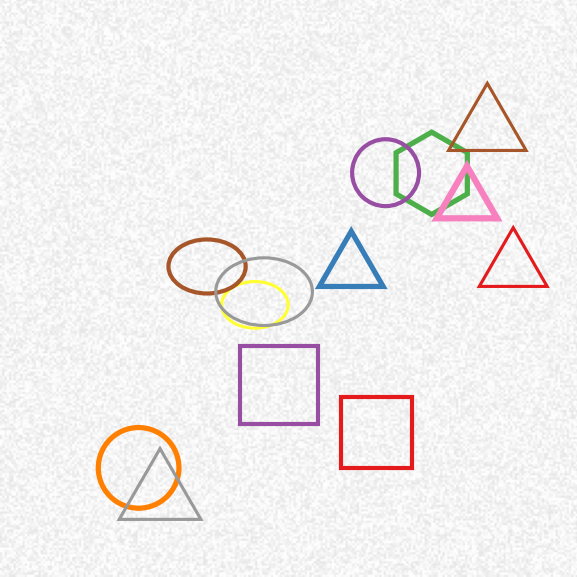[{"shape": "triangle", "thickness": 1.5, "radius": 0.34, "center": [0.889, 0.537]}, {"shape": "square", "thickness": 2, "radius": 0.31, "center": [0.652, 0.25]}, {"shape": "triangle", "thickness": 2.5, "radius": 0.32, "center": [0.608, 0.535]}, {"shape": "hexagon", "thickness": 2.5, "radius": 0.36, "center": [0.748, 0.699]}, {"shape": "circle", "thickness": 2, "radius": 0.29, "center": [0.668, 0.7]}, {"shape": "square", "thickness": 2, "radius": 0.34, "center": [0.483, 0.332]}, {"shape": "circle", "thickness": 2.5, "radius": 0.35, "center": [0.24, 0.189]}, {"shape": "oval", "thickness": 1.5, "radius": 0.29, "center": [0.441, 0.471]}, {"shape": "triangle", "thickness": 1.5, "radius": 0.39, "center": [0.844, 0.777]}, {"shape": "oval", "thickness": 2, "radius": 0.33, "center": [0.359, 0.538]}, {"shape": "triangle", "thickness": 3, "radius": 0.3, "center": [0.809, 0.651]}, {"shape": "oval", "thickness": 1.5, "radius": 0.42, "center": [0.457, 0.494]}, {"shape": "triangle", "thickness": 1.5, "radius": 0.41, "center": [0.277, 0.141]}]